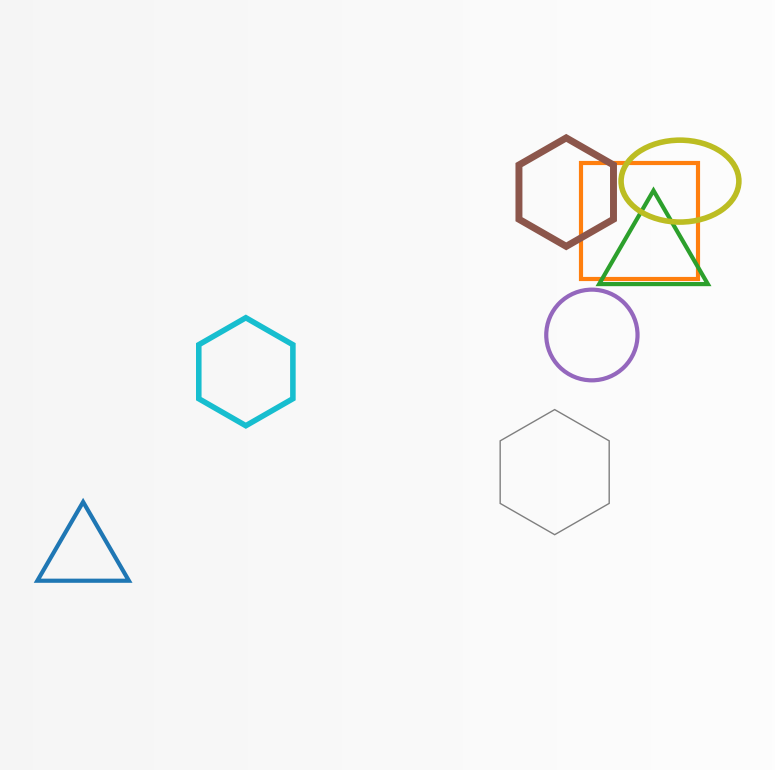[{"shape": "triangle", "thickness": 1.5, "radius": 0.34, "center": [0.107, 0.28]}, {"shape": "square", "thickness": 1.5, "radius": 0.38, "center": [0.825, 0.713]}, {"shape": "triangle", "thickness": 1.5, "radius": 0.4, "center": [0.843, 0.672]}, {"shape": "circle", "thickness": 1.5, "radius": 0.29, "center": [0.764, 0.565]}, {"shape": "hexagon", "thickness": 2.5, "radius": 0.35, "center": [0.731, 0.75]}, {"shape": "hexagon", "thickness": 0.5, "radius": 0.41, "center": [0.716, 0.387]}, {"shape": "oval", "thickness": 2, "radius": 0.38, "center": [0.877, 0.765]}, {"shape": "hexagon", "thickness": 2, "radius": 0.35, "center": [0.317, 0.517]}]